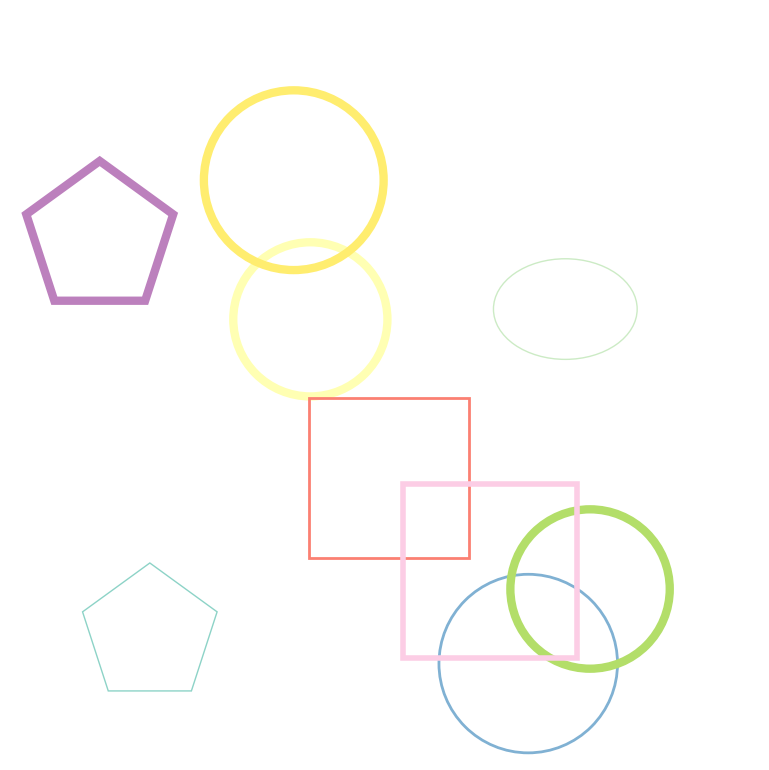[{"shape": "pentagon", "thickness": 0.5, "radius": 0.46, "center": [0.195, 0.177]}, {"shape": "circle", "thickness": 3, "radius": 0.5, "center": [0.403, 0.585]}, {"shape": "square", "thickness": 1, "radius": 0.52, "center": [0.506, 0.38]}, {"shape": "circle", "thickness": 1, "radius": 0.58, "center": [0.686, 0.138]}, {"shape": "circle", "thickness": 3, "radius": 0.52, "center": [0.766, 0.235]}, {"shape": "square", "thickness": 2, "radius": 0.57, "center": [0.636, 0.258]}, {"shape": "pentagon", "thickness": 3, "radius": 0.5, "center": [0.13, 0.691]}, {"shape": "oval", "thickness": 0.5, "radius": 0.47, "center": [0.734, 0.599]}, {"shape": "circle", "thickness": 3, "radius": 0.58, "center": [0.382, 0.766]}]